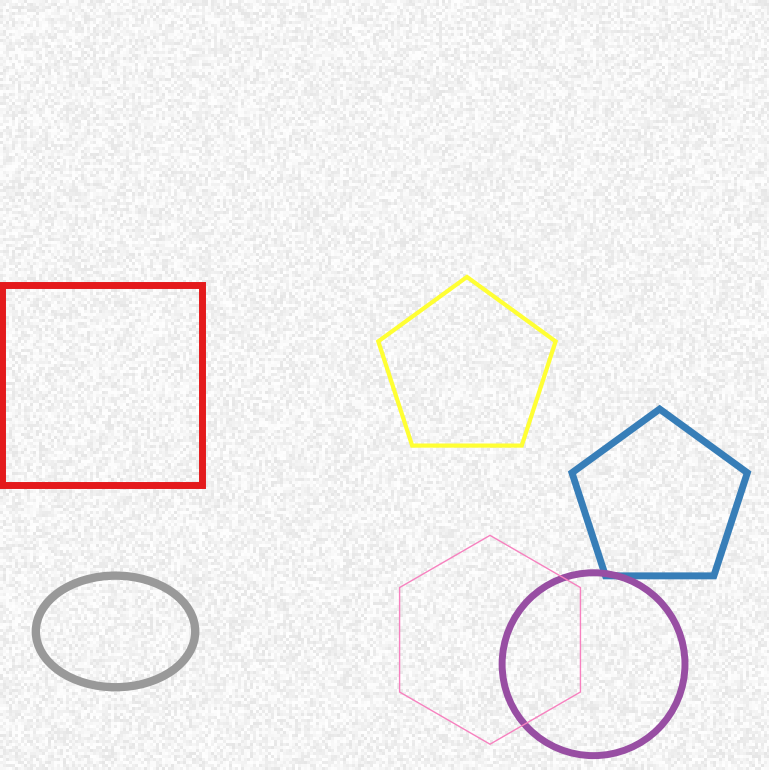[{"shape": "square", "thickness": 2.5, "radius": 0.65, "center": [0.133, 0.5]}, {"shape": "pentagon", "thickness": 2.5, "radius": 0.6, "center": [0.857, 0.349]}, {"shape": "circle", "thickness": 2.5, "radius": 0.59, "center": [0.771, 0.137]}, {"shape": "pentagon", "thickness": 1.5, "radius": 0.61, "center": [0.606, 0.519]}, {"shape": "hexagon", "thickness": 0.5, "radius": 0.68, "center": [0.636, 0.169]}, {"shape": "oval", "thickness": 3, "radius": 0.52, "center": [0.15, 0.18]}]